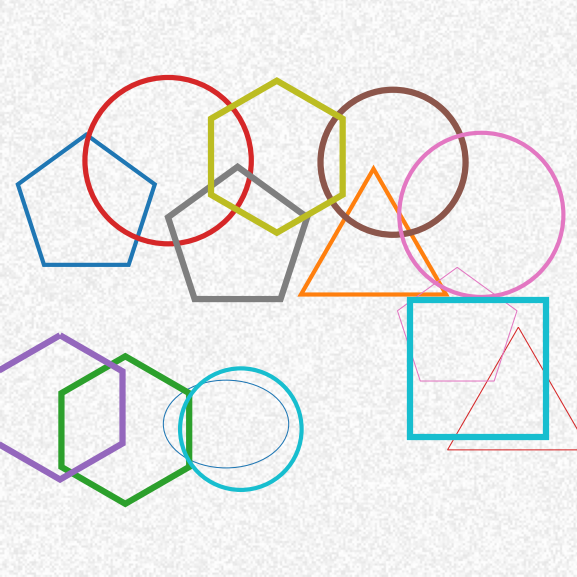[{"shape": "oval", "thickness": 0.5, "radius": 0.54, "center": [0.391, 0.265]}, {"shape": "pentagon", "thickness": 2, "radius": 0.62, "center": [0.149, 0.641]}, {"shape": "triangle", "thickness": 2, "radius": 0.73, "center": [0.647, 0.562]}, {"shape": "hexagon", "thickness": 3, "radius": 0.64, "center": [0.217, 0.254]}, {"shape": "triangle", "thickness": 0.5, "radius": 0.71, "center": [0.898, 0.291]}, {"shape": "circle", "thickness": 2.5, "radius": 0.72, "center": [0.291, 0.721]}, {"shape": "hexagon", "thickness": 3, "radius": 0.62, "center": [0.104, 0.294]}, {"shape": "circle", "thickness": 3, "radius": 0.63, "center": [0.681, 0.718]}, {"shape": "circle", "thickness": 2, "radius": 0.71, "center": [0.833, 0.627]}, {"shape": "pentagon", "thickness": 0.5, "radius": 0.54, "center": [0.792, 0.427]}, {"shape": "pentagon", "thickness": 3, "radius": 0.63, "center": [0.411, 0.584]}, {"shape": "hexagon", "thickness": 3, "radius": 0.66, "center": [0.479, 0.728]}, {"shape": "circle", "thickness": 2, "radius": 0.53, "center": [0.417, 0.256]}, {"shape": "square", "thickness": 3, "radius": 0.59, "center": [0.827, 0.361]}]